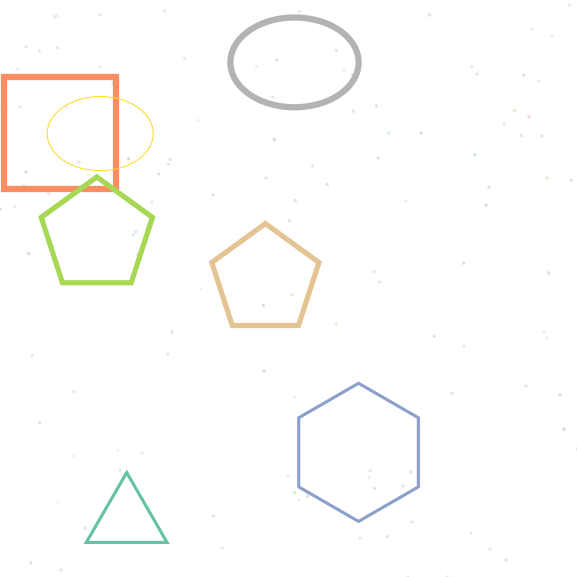[{"shape": "triangle", "thickness": 1.5, "radius": 0.4, "center": [0.219, 0.1]}, {"shape": "square", "thickness": 3, "radius": 0.48, "center": [0.105, 0.769]}, {"shape": "hexagon", "thickness": 1.5, "radius": 0.6, "center": [0.621, 0.216]}, {"shape": "pentagon", "thickness": 2.5, "radius": 0.51, "center": [0.168, 0.591]}, {"shape": "oval", "thickness": 0.5, "radius": 0.46, "center": [0.174, 0.768]}, {"shape": "pentagon", "thickness": 2.5, "radius": 0.49, "center": [0.46, 0.514]}, {"shape": "oval", "thickness": 3, "radius": 0.56, "center": [0.51, 0.891]}]